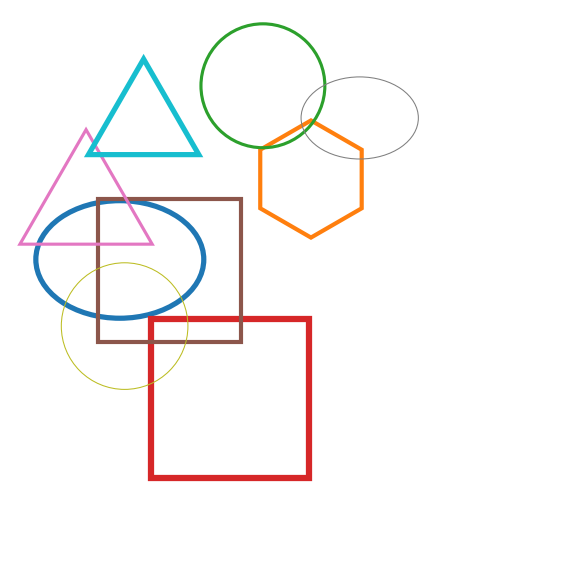[{"shape": "oval", "thickness": 2.5, "radius": 0.73, "center": [0.207, 0.55]}, {"shape": "hexagon", "thickness": 2, "radius": 0.51, "center": [0.538, 0.689]}, {"shape": "circle", "thickness": 1.5, "radius": 0.54, "center": [0.455, 0.851]}, {"shape": "square", "thickness": 3, "radius": 0.68, "center": [0.399, 0.309]}, {"shape": "square", "thickness": 2, "radius": 0.62, "center": [0.294, 0.531]}, {"shape": "triangle", "thickness": 1.5, "radius": 0.66, "center": [0.149, 0.642]}, {"shape": "oval", "thickness": 0.5, "radius": 0.51, "center": [0.623, 0.795]}, {"shape": "circle", "thickness": 0.5, "radius": 0.55, "center": [0.216, 0.434]}, {"shape": "triangle", "thickness": 2.5, "radius": 0.55, "center": [0.249, 0.787]}]